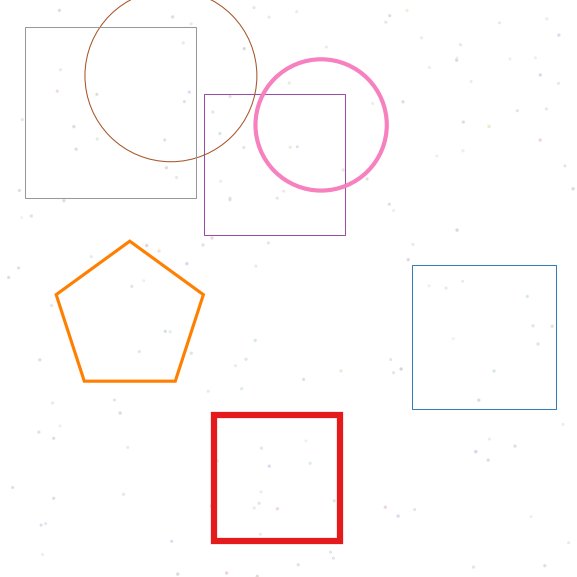[{"shape": "square", "thickness": 3, "radius": 0.55, "center": [0.48, 0.172]}, {"shape": "square", "thickness": 0.5, "radius": 0.62, "center": [0.838, 0.416]}, {"shape": "square", "thickness": 0.5, "radius": 0.61, "center": [0.476, 0.714]}, {"shape": "pentagon", "thickness": 1.5, "radius": 0.67, "center": [0.225, 0.448]}, {"shape": "circle", "thickness": 0.5, "radius": 0.74, "center": [0.296, 0.868]}, {"shape": "circle", "thickness": 2, "radius": 0.57, "center": [0.556, 0.783]}, {"shape": "square", "thickness": 0.5, "radius": 0.74, "center": [0.191, 0.804]}]